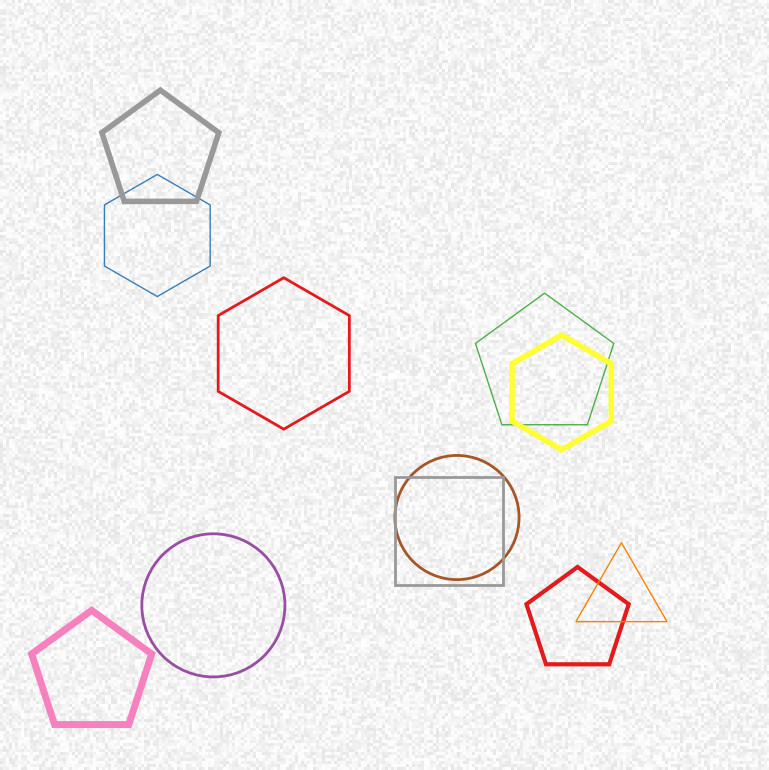[{"shape": "pentagon", "thickness": 1.5, "radius": 0.35, "center": [0.75, 0.194]}, {"shape": "hexagon", "thickness": 1, "radius": 0.49, "center": [0.369, 0.541]}, {"shape": "hexagon", "thickness": 0.5, "radius": 0.4, "center": [0.204, 0.694]}, {"shape": "pentagon", "thickness": 0.5, "radius": 0.47, "center": [0.707, 0.525]}, {"shape": "circle", "thickness": 1, "radius": 0.46, "center": [0.277, 0.214]}, {"shape": "triangle", "thickness": 0.5, "radius": 0.34, "center": [0.807, 0.227]}, {"shape": "hexagon", "thickness": 2, "radius": 0.37, "center": [0.729, 0.49]}, {"shape": "circle", "thickness": 1, "radius": 0.4, "center": [0.593, 0.328]}, {"shape": "pentagon", "thickness": 2.5, "radius": 0.41, "center": [0.119, 0.125]}, {"shape": "pentagon", "thickness": 2, "radius": 0.4, "center": [0.208, 0.803]}, {"shape": "square", "thickness": 1, "radius": 0.35, "center": [0.583, 0.31]}]